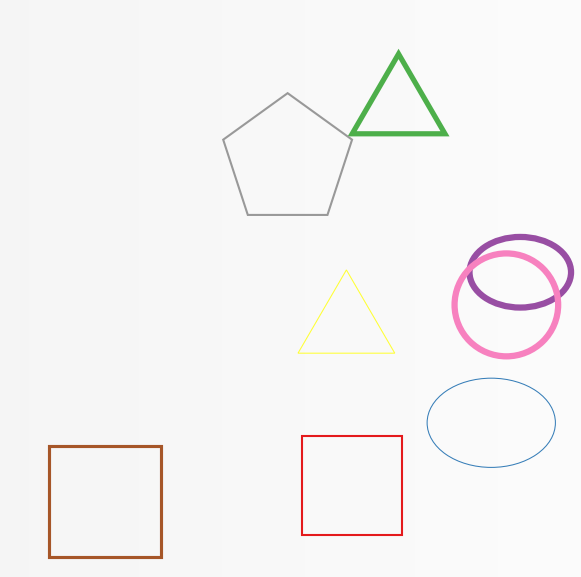[{"shape": "square", "thickness": 1, "radius": 0.43, "center": [0.605, 0.159]}, {"shape": "oval", "thickness": 0.5, "radius": 0.55, "center": [0.845, 0.267]}, {"shape": "triangle", "thickness": 2.5, "radius": 0.46, "center": [0.686, 0.814]}, {"shape": "oval", "thickness": 3, "radius": 0.44, "center": [0.895, 0.528]}, {"shape": "triangle", "thickness": 0.5, "radius": 0.48, "center": [0.596, 0.436]}, {"shape": "square", "thickness": 1.5, "radius": 0.48, "center": [0.181, 0.131]}, {"shape": "circle", "thickness": 3, "radius": 0.45, "center": [0.871, 0.471]}, {"shape": "pentagon", "thickness": 1, "radius": 0.58, "center": [0.495, 0.721]}]